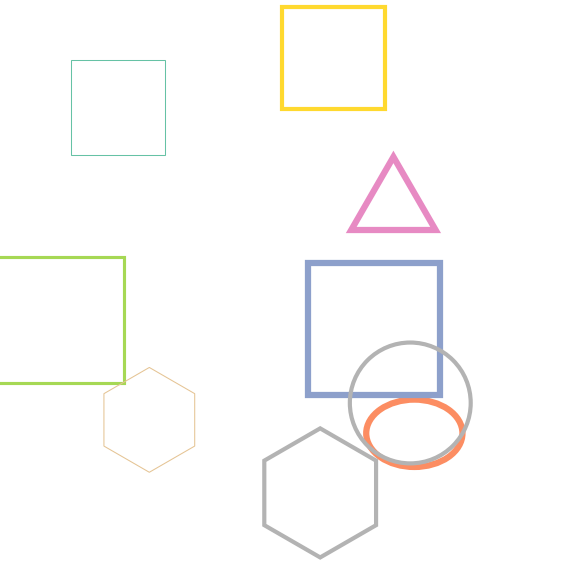[{"shape": "square", "thickness": 0.5, "radius": 0.41, "center": [0.204, 0.813]}, {"shape": "oval", "thickness": 3, "radius": 0.42, "center": [0.717, 0.249]}, {"shape": "square", "thickness": 3, "radius": 0.57, "center": [0.648, 0.429]}, {"shape": "triangle", "thickness": 3, "radius": 0.42, "center": [0.681, 0.643]}, {"shape": "square", "thickness": 1.5, "radius": 0.55, "center": [0.105, 0.445]}, {"shape": "square", "thickness": 2, "radius": 0.45, "center": [0.577, 0.899]}, {"shape": "hexagon", "thickness": 0.5, "radius": 0.45, "center": [0.259, 0.272]}, {"shape": "circle", "thickness": 2, "radius": 0.52, "center": [0.71, 0.301]}, {"shape": "hexagon", "thickness": 2, "radius": 0.56, "center": [0.554, 0.146]}]